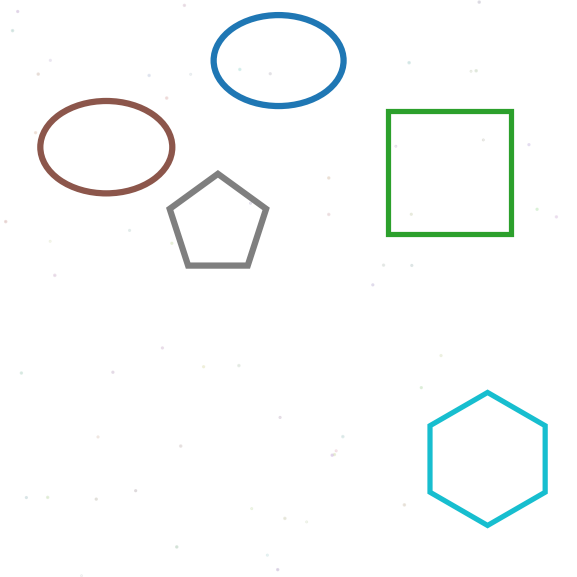[{"shape": "oval", "thickness": 3, "radius": 0.56, "center": [0.482, 0.894]}, {"shape": "square", "thickness": 2.5, "radius": 0.53, "center": [0.778, 0.7]}, {"shape": "oval", "thickness": 3, "radius": 0.57, "center": [0.184, 0.744]}, {"shape": "pentagon", "thickness": 3, "radius": 0.44, "center": [0.377, 0.61]}, {"shape": "hexagon", "thickness": 2.5, "radius": 0.58, "center": [0.844, 0.204]}]